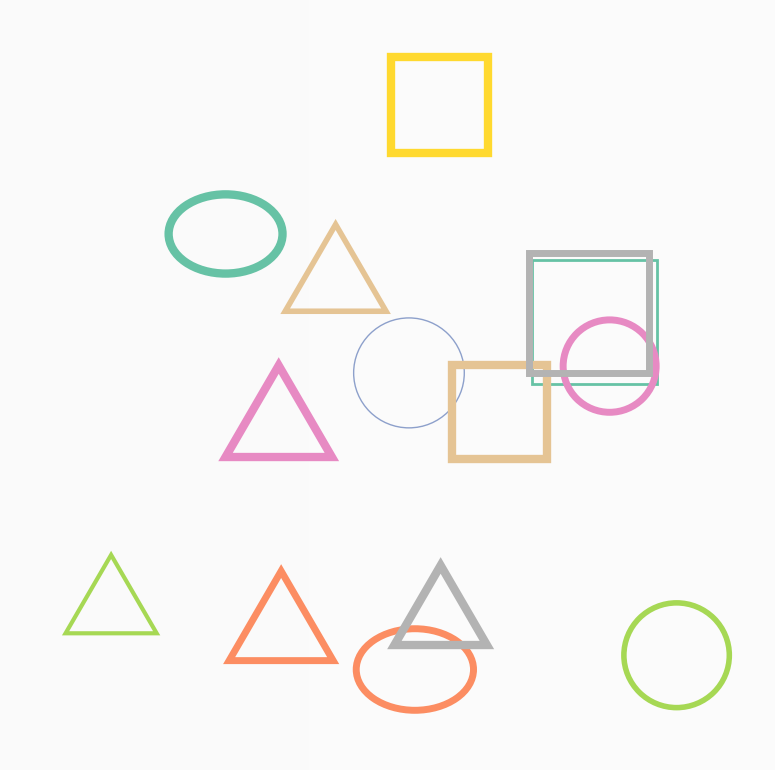[{"shape": "oval", "thickness": 3, "radius": 0.37, "center": [0.291, 0.696]}, {"shape": "square", "thickness": 1, "radius": 0.4, "center": [0.767, 0.582]}, {"shape": "triangle", "thickness": 2.5, "radius": 0.39, "center": [0.363, 0.181]}, {"shape": "oval", "thickness": 2.5, "radius": 0.38, "center": [0.535, 0.131]}, {"shape": "circle", "thickness": 0.5, "radius": 0.36, "center": [0.528, 0.516]}, {"shape": "circle", "thickness": 2.5, "radius": 0.3, "center": [0.787, 0.525]}, {"shape": "triangle", "thickness": 3, "radius": 0.4, "center": [0.36, 0.446]}, {"shape": "triangle", "thickness": 1.5, "radius": 0.34, "center": [0.143, 0.211]}, {"shape": "circle", "thickness": 2, "radius": 0.34, "center": [0.873, 0.149]}, {"shape": "square", "thickness": 3, "radius": 0.31, "center": [0.567, 0.864]}, {"shape": "square", "thickness": 3, "radius": 0.31, "center": [0.644, 0.465]}, {"shape": "triangle", "thickness": 2, "radius": 0.38, "center": [0.433, 0.633]}, {"shape": "triangle", "thickness": 3, "radius": 0.34, "center": [0.569, 0.197]}, {"shape": "square", "thickness": 2.5, "radius": 0.39, "center": [0.76, 0.593]}]